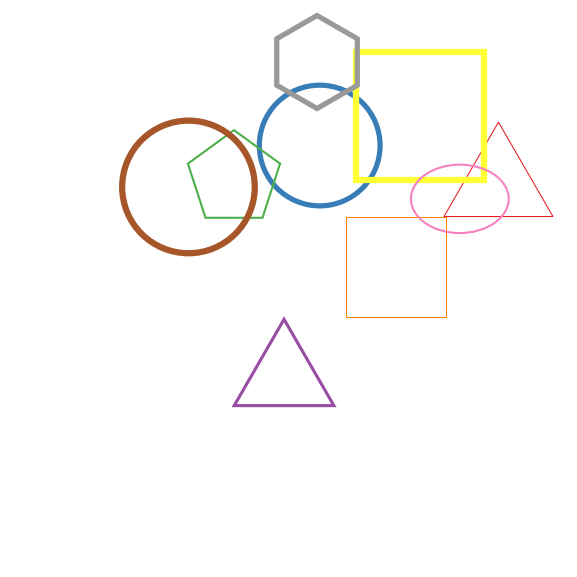[{"shape": "triangle", "thickness": 0.5, "radius": 0.54, "center": [0.863, 0.679]}, {"shape": "circle", "thickness": 2.5, "radius": 0.52, "center": [0.554, 0.747]}, {"shape": "pentagon", "thickness": 1, "radius": 0.42, "center": [0.405, 0.69]}, {"shape": "triangle", "thickness": 1.5, "radius": 0.5, "center": [0.492, 0.347]}, {"shape": "square", "thickness": 0.5, "radius": 0.43, "center": [0.685, 0.537]}, {"shape": "square", "thickness": 3, "radius": 0.55, "center": [0.728, 0.799]}, {"shape": "circle", "thickness": 3, "radius": 0.57, "center": [0.326, 0.675]}, {"shape": "oval", "thickness": 1, "radius": 0.42, "center": [0.796, 0.655]}, {"shape": "hexagon", "thickness": 2.5, "radius": 0.4, "center": [0.549, 0.892]}]